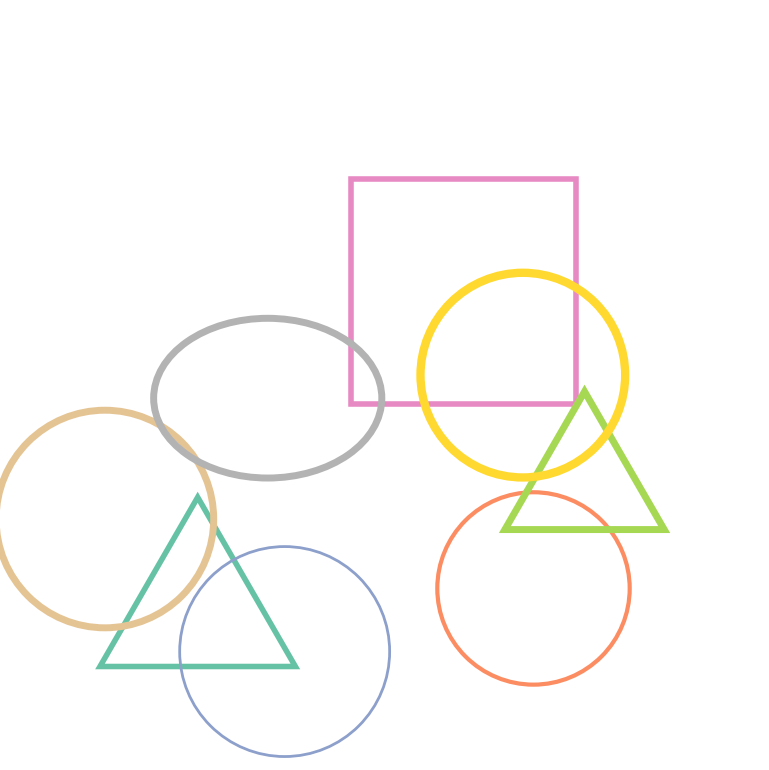[{"shape": "triangle", "thickness": 2, "radius": 0.73, "center": [0.257, 0.208]}, {"shape": "circle", "thickness": 1.5, "radius": 0.62, "center": [0.693, 0.236]}, {"shape": "circle", "thickness": 1, "radius": 0.68, "center": [0.37, 0.154]}, {"shape": "square", "thickness": 2, "radius": 0.73, "center": [0.602, 0.621]}, {"shape": "triangle", "thickness": 2.5, "radius": 0.6, "center": [0.759, 0.372]}, {"shape": "circle", "thickness": 3, "radius": 0.66, "center": [0.679, 0.513]}, {"shape": "circle", "thickness": 2.5, "radius": 0.71, "center": [0.136, 0.326]}, {"shape": "oval", "thickness": 2.5, "radius": 0.74, "center": [0.348, 0.483]}]